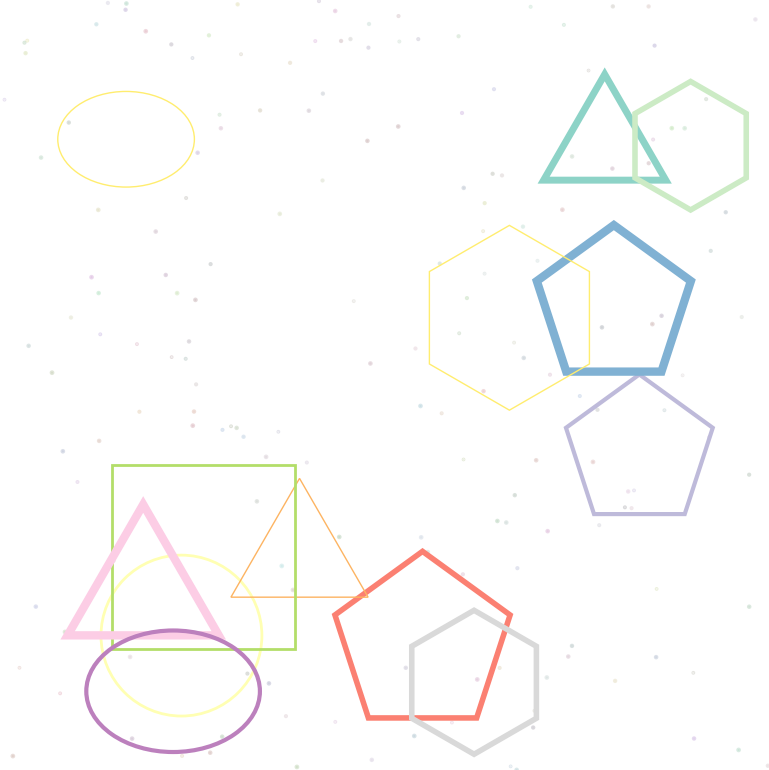[{"shape": "triangle", "thickness": 2.5, "radius": 0.46, "center": [0.785, 0.812]}, {"shape": "circle", "thickness": 1, "radius": 0.52, "center": [0.236, 0.175]}, {"shape": "pentagon", "thickness": 1.5, "radius": 0.5, "center": [0.83, 0.413]}, {"shape": "pentagon", "thickness": 2, "radius": 0.6, "center": [0.549, 0.164]}, {"shape": "pentagon", "thickness": 3, "radius": 0.53, "center": [0.797, 0.602]}, {"shape": "triangle", "thickness": 0.5, "radius": 0.51, "center": [0.389, 0.276]}, {"shape": "square", "thickness": 1, "radius": 0.6, "center": [0.264, 0.277]}, {"shape": "triangle", "thickness": 3, "radius": 0.57, "center": [0.186, 0.232]}, {"shape": "hexagon", "thickness": 2, "radius": 0.47, "center": [0.616, 0.114]}, {"shape": "oval", "thickness": 1.5, "radius": 0.56, "center": [0.225, 0.102]}, {"shape": "hexagon", "thickness": 2, "radius": 0.42, "center": [0.897, 0.811]}, {"shape": "oval", "thickness": 0.5, "radius": 0.44, "center": [0.164, 0.819]}, {"shape": "hexagon", "thickness": 0.5, "radius": 0.6, "center": [0.662, 0.587]}]